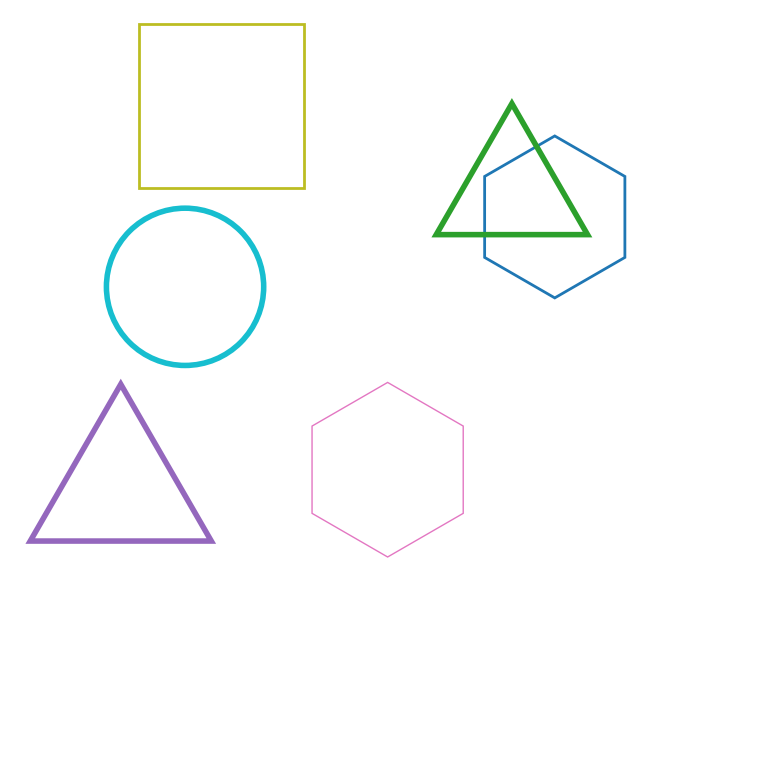[{"shape": "hexagon", "thickness": 1, "radius": 0.53, "center": [0.72, 0.718]}, {"shape": "triangle", "thickness": 2, "radius": 0.57, "center": [0.665, 0.752]}, {"shape": "triangle", "thickness": 2, "radius": 0.68, "center": [0.157, 0.365]}, {"shape": "hexagon", "thickness": 0.5, "radius": 0.57, "center": [0.503, 0.39]}, {"shape": "square", "thickness": 1, "radius": 0.53, "center": [0.288, 0.862]}, {"shape": "circle", "thickness": 2, "radius": 0.51, "center": [0.24, 0.628]}]